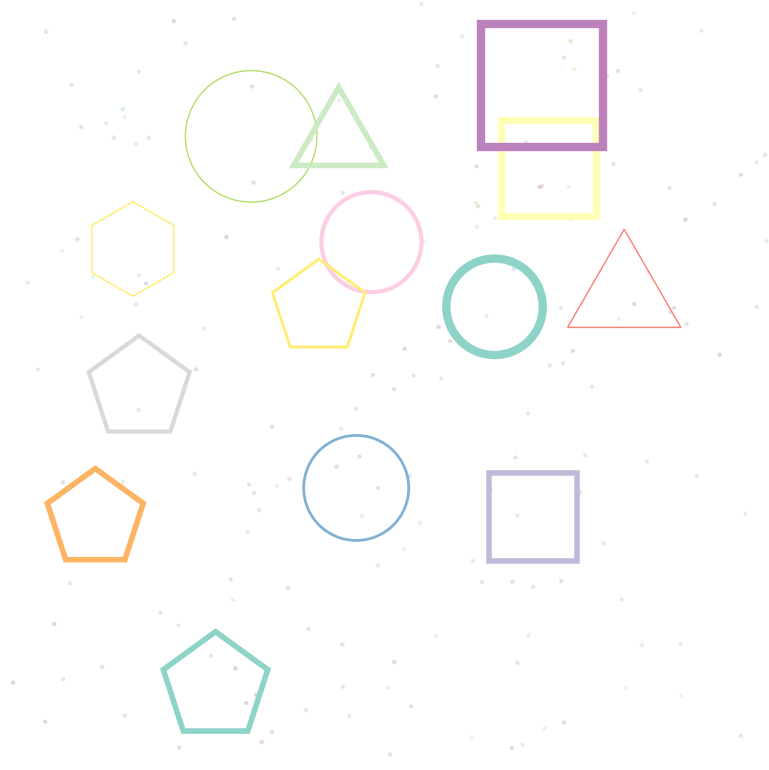[{"shape": "circle", "thickness": 3, "radius": 0.31, "center": [0.642, 0.602]}, {"shape": "pentagon", "thickness": 2, "radius": 0.36, "center": [0.28, 0.108]}, {"shape": "square", "thickness": 2.5, "radius": 0.31, "center": [0.712, 0.782]}, {"shape": "square", "thickness": 2, "radius": 0.29, "center": [0.692, 0.328]}, {"shape": "triangle", "thickness": 0.5, "radius": 0.42, "center": [0.811, 0.617]}, {"shape": "circle", "thickness": 1, "radius": 0.34, "center": [0.463, 0.366]}, {"shape": "pentagon", "thickness": 2, "radius": 0.33, "center": [0.124, 0.326]}, {"shape": "circle", "thickness": 0.5, "radius": 0.43, "center": [0.326, 0.823]}, {"shape": "circle", "thickness": 1.5, "radius": 0.32, "center": [0.482, 0.686]}, {"shape": "pentagon", "thickness": 1.5, "radius": 0.34, "center": [0.181, 0.495]}, {"shape": "square", "thickness": 3, "radius": 0.4, "center": [0.704, 0.889]}, {"shape": "triangle", "thickness": 2, "radius": 0.34, "center": [0.44, 0.819]}, {"shape": "pentagon", "thickness": 1, "radius": 0.32, "center": [0.414, 0.6]}, {"shape": "hexagon", "thickness": 0.5, "radius": 0.31, "center": [0.173, 0.677]}]